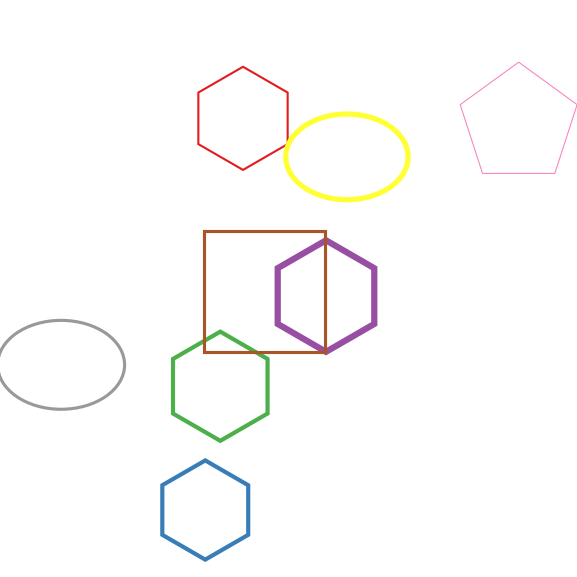[{"shape": "hexagon", "thickness": 1, "radius": 0.45, "center": [0.421, 0.794]}, {"shape": "hexagon", "thickness": 2, "radius": 0.43, "center": [0.355, 0.116]}, {"shape": "hexagon", "thickness": 2, "radius": 0.47, "center": [0.381, 0.33]}, {"shape": "hexagon", "thickness": 3, "radius": 0.48, "center": [0.564, 0.486]}, {"shape": "oval", "thickness": 2.5, "radius": 0.53, "center": [0.601, 0.728]}, {"shape": "square", "thickness": 1.5, "radius": 0.52, "center": [0.459, 0.495]}, {"shape": "pentagon", "thickness": 0.5, "radius": 0.53, "center": [0.898, 0.785]}, {"shape": "oval", "thickness": 1.5, "radius": 0.55, "center": [0.106, 0.367]}]